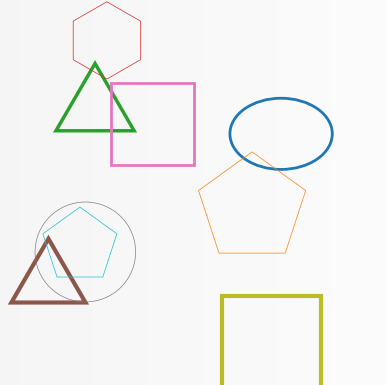[{"shape": "oval", "thickness": 2, "radius": 0.66, "center": [0.725, 0.652]}, {"shape": "pentagon", "thickness": 0.5, "radius": 0.73, "center": [0.651, 0.46]}, {"shape": "triangle", "thickness": 2.5, "radius": 0.58, "center": [0.245, 0.719]}, {"shape": "hexagon", "thickness": 0.5, "radius": 0.5, "center": [0.276, 0.895]}, {"shape": "triangle", "thickness": 3, "radius": 0.55, "center": [0.125, 0.269]}, {"shape": "square", "thickness": 2, "radius": 0.53, "center": [0.394, 0.677]}, {"shape": "circle", "thickness": 0.5, "radius": 0.65, "center": [0.22, 0.346]}, {"shape": "square", "thickness": 3, "radius": 0.64, "center": [0.701, 0.105]}, {"shape": "pentagon", "thickness": 0.5, "radius": 0.5, "center": [0.206, 0.362]}]